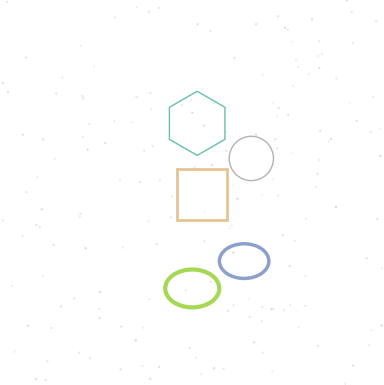[{"shape": "hexagon", "thickness": 1, "radius": 0.42, "center": [0.512, 0.68]}, {"shape": "oval", "thickness": 2.5, "radius": 0.32, "center": [0.634, 0.322]}, {"shape": "oval", "thickness": 3, "radius": 0.35, "center": [0.499, 0.251]}, {"shape": "square", "thickness": 2, "radius": 0.33, "center": [0.525, 0.494]}, {"shape": "circle", "thickness": 1, "radius": 0.29, "center": [0.653, 0.588]}]